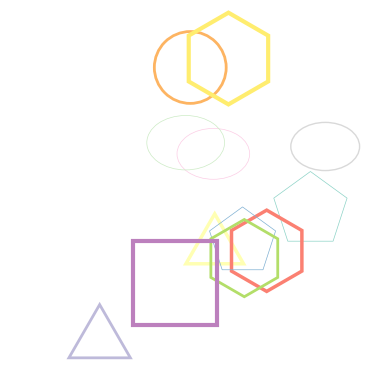[{"shape": "pentagon", "thickness": 0.5, "radius": 0.5, "center": [0.806, 0.454]}, {"shape": "triangle", "thickness": 2.5, "radius": 0.43, "center": [0.558, 0.358]}, {"shape": "triangle", "thickness": 2, "radius": 0.46, "center": [0.259, 0.117]}, {"shape": "hexagon", "thickness": 2.5, "radius": 0.53, "center": [0.693, 0.349]}, {"shape": "pentagon", "thickness": 0.5, "radius": 0.45, "center": [0.63, 0.372]}, {"shape": "circle", "thickness": 2, "radius": 0.47, "center": [0.494, 0.825]}, {"shape": "hexagon", "thickness": 2, "radius": 0.5, "center": [0.635, 0.33]}, {"shape": "oval", "thickness": 0.5, "radius": 0.47, "center": [0.554, 0.6]}, {"shape": "oval", "thickness": 1, "radius": 0.45, "center": [0.845, 0.62]}, {"shape": "square", "thickness": 3, "radius": 0.54, "center": [0.454, 0.265]}, {"shape": "oval", "thickness": 0.5, "radius": 0.5, "center": [0.482, 0.629]}, {"shape": "hexagon", "thickness": 3, "radius": 0.6, "center": [0.593, 0.848]}]